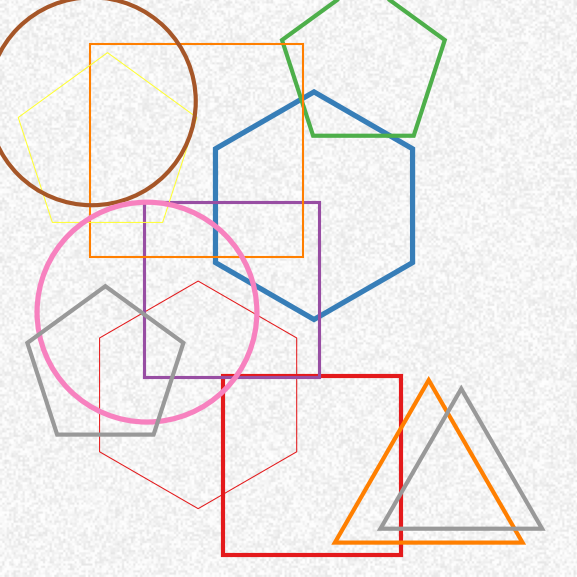[{"shape": "square", "thickness": 2, "radius": 0.77, "center": [0.54, 0.193]}, {"shape": "hexagon", "thickness": 0.5, "radius": 0.99, "center": [0.343, 0.315]}, {"shape": "hexagon", "thickness": 2.5, "radius": 0.99, "center": [0.544, 0.643]}, {"shape": "pentagon", "thickness": 2, "radius": 0.74, "center": [0.629, 0.884]}, {"shape": "square", "thickness": 1.5, "radius": 0.76, "center": [0.401, 0.498]}, {"shape": "triangle", "thickness": 2, "radius": 0.94, "center": [0.742, 0.153]}, {"shape": "square", "thickness": 1, "radius": 0.92, "center": [0.34, 0.739]}, {"shape": "pentagon", "thickness": 0.5, "radius": 0.81, "center": [0.186, 0.745]}, {"shape": "circle", "thickness": 2, "radius": 0.9, "center": [0.159, 0.824]}, {"shape": "circle", "thickness": 2.5, "radius": 0.95, "center": [0.255, 0.459]}, {"shape": "pentagon", "thickness": 2, "radius": 0.71, "center": [0.182, 0.361]}, {"shape": "triangle", "thickness": 2, "radius": 0.81, "center": [0.799, 0.164]}]